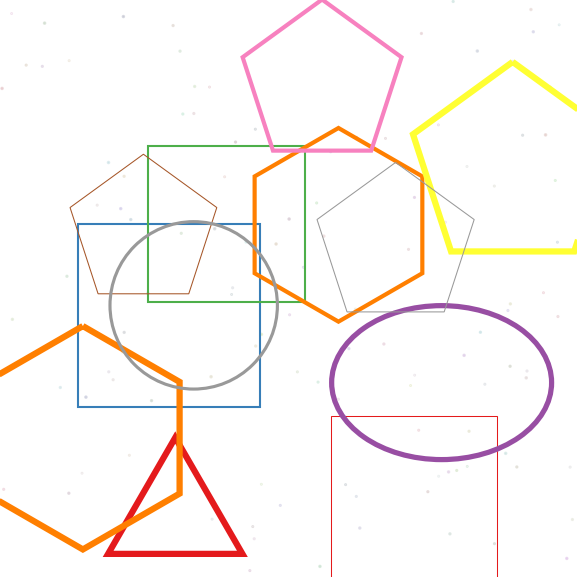[{"shape": "triangle", "thickness": 3, "radius": 0.67, "center": [0.303, 0.107]}, {"shape": "square", "thickness": 0.5, "radius": 0.72, "center": [0.716, 0.136]}, {"shape": "square", "thickness": 1, "radius": 0.79, "center": [0.293, 0.452]}, {"shape": "square", "thickness": 1, "radius": 0.68, "center": [0.392, 0.612]}, {"shape": "oval", "thickness": 2.5, "radius": 0.95, "center": [0.765, 0.337]}, {"shape": "hexagon", "thickness": 3, "radius": 0.97, "center": [0.144, 0.241]}, {"shape": "hexagon", "thickness": 2, "radius": 0.84, "center": [0.586, 0.61]}, {"shape": "pentagon", "thickness": 3, "radius": 0.91, "center": [0.888, 0.711]}, {"shape": "pentagon", "thickness": 0.5, "radius": 0.67, "center": [0.248, 0.598]}, {"shape": "pentagon", "thickness": 2, "radius": 0.72, "center": [0.558, 0.855]}, {"shape": "pentagon", "thickness": 0.5, "radius": 0.72, "center": [0.685, 0.575]}, {"shape": "circle", "thickness": 1.5, "radius": 0.72, "center": [0.335, 0.47]}]